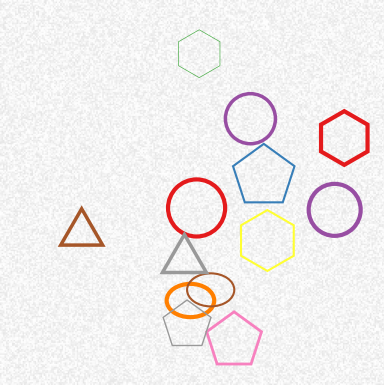[{"shape": "circle", "thickness": 3, "radius": 0.37, "center": [0.511, 0.46]}, {"shape": "hexagon", "thickness": 3, "radius": 0.35, "center": [0.894, 0.641]}, {"shape": "pentagon", "thickness": 1.5, "radius": 0.42, "center": [0.685, 0.542]}, {"shape": "hexagon", "thickness": 0.5, "radius": 0.31, "center": [0.517, 0.861]}, {"shape": "circle", "thickness": 2.5, "radius": 0.32, "center": [0.65, 0.692]}, {"shape": "circle", "thickness": 3, "radius": 0.34, "center": [0.869, 0.455]}, {"shape": "oval", "thickness": 3, "radius": 0.31, "center": [0.495, 0.219]}, {"shape": "hexagon", "thickness": 1.5, "radius": 0.4, "center": [0.694, 0.375]}, {"shape": "triangle", "thickness": 2.5, "radius": 0.31, "center": [0.212, 0.395]}, {"shape": "oval", "thickness": 1.5, "radius": 0.31, "center": [0.547, 0.247]}, {"shape": "pentagon", "thickness": 2, "radius": 0.37, "center": [0.608, 0.115]}, {"shape": "pentagon", "thickness": 1, "radius": 0.33, "center": [0.486, 0.155]}, {"shape": "triangle", "thickness": 2.5, "radius": 0.33, "center": [0.479, 0.325]}]